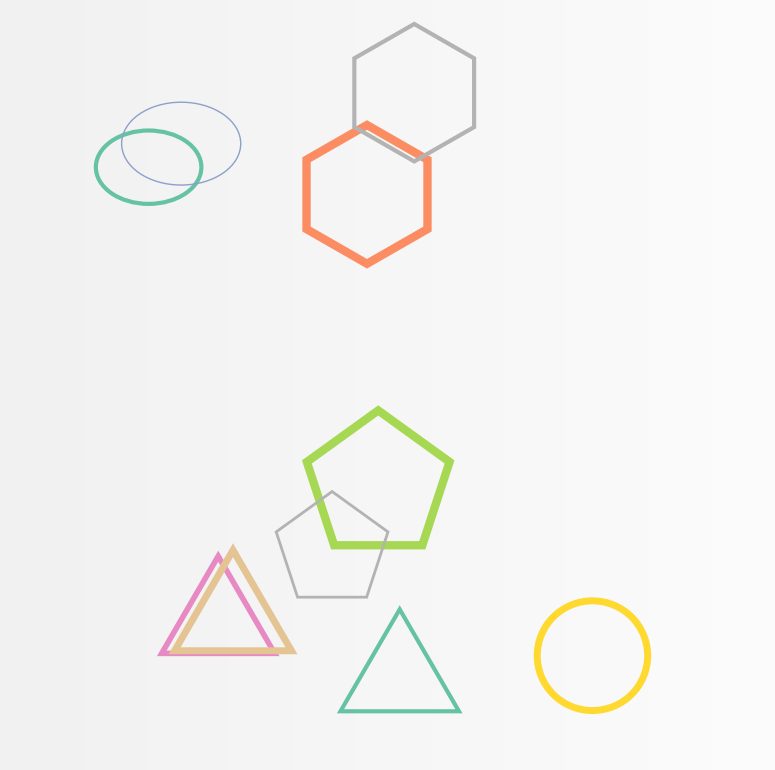[{"shape": "oval", "thickness": 1.5, "radius": 0.34, "center": [0.192, 0.783]}, {"shape": "triangle", "thickness": 1.5, "radius": 0.44, "center": [0.516, 0.12]}, {"shape": "hexagon", "thickness": 3, "radius": 0.45, "center": [0.474, 0.748]}, {"shape": "oval", "thickness": 0.5, "radius": 0.38, "center": [0.234, 0.813]}, {"shape": "triangle", "thickness": 2, "radius": 0.42, "center": [0.282, 0.194]}, {"shape": "pentagon", "thickness": 3, "radius": 0.48, "center": [0.488, 0.37]}, {"shape": "circle", "thickness": 2.5, "radius": 0.36, "center": [0.764, 0.148]}, {"shape": "triangle", "thickness": 2.5, "radius": 0.44, "center": [0.301, 0.198]}, {"shape": "hexagon", "thickness": 1.5, "radius": 0.45, "center": [0.534, 0.88]}, {"shape": "pentagon", "thickness": 1, "radius": 0.38, "center": [0.429, 0.286]}]